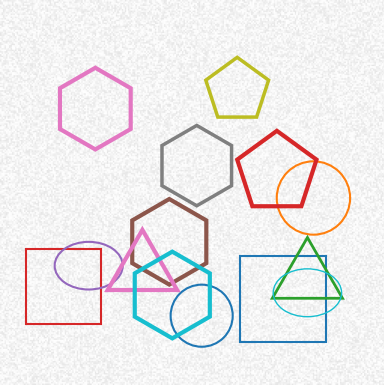[{"shape": "square", "thickness": 1.5, "radius": 0.56, "center": [0.735, 0.223]}, {"shape": "circle", "thickness": 1.5, "radius": 0.4, "center": [0.524, 0.18]}, {"shape": "circle", "thickness": 1.5, "radius": 0.48, "center": [0.814, 0.486]}, {"shape": "triangle", "thickness": 2, "radius": 0.53, "center": [0.798, 0.278]}, {"shape": "square", "thickness": 1.5, "radius": 0.49, "center": [0.165, 0.256]}, {"shape": "pentagon", "thickness": 3, "radius": 0.54, "center": [0.719, 0.552]}, {"shape": "oval", "thickness": 1.5, "radius": 0.44, "center": [0.23, 0.31]}, {"shape": "hexagon", "thickness": 3, "radius": 0.56, "center": [0.44, 0.372]}, {"shape": "triangle", "thickness": 3, "radius": 0.52, "center": [0.37, 0.299]}, {"shape": "hexagon", "thickness": 3, "radius": 0.53, "center": [0.248, 0.718]}, {"shape": "hexagon", "thickness": 2.5, "radius": 0.52, "center": [0.511, 0.57]}, {"shape": "pentagon", "thickness": 2.5, "radius": 0.43, "center": [0.616, 0.765]}, {"shape": "oval", "thickness": 1, "radius": 0.44, "center": [0.798, 0.24]}, {"shape": "hexagon", "thickness": 3, "radius": 0.56, "center": [0.448, 0.234]}]